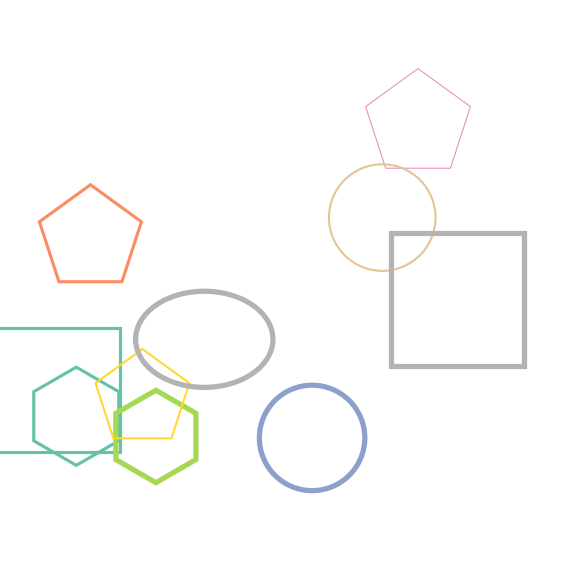[{"shape": "square", "thickness": 1.5, "radius": 0.54, "center": [0.1, 0.323]}, {"shape": "hexagon", "thickness": 1.5, "radius": 0.42, "center": [0.132, 0.278]}, {"shape": "pentagon", "thickness": 1.5, "radius": 0.46, "center": [0.157, 0.586]}, {"shape": "circle", "thickness": 2.5, "radius": 0.46, "center": [0.54, 0.241]}, {"shape": "pentagon", "thickness": 0.5, "radius": 0.48, "center": [0.724, 0.785]}, {"shape": "hexagon", "thickness": 2.5, "radius": 0.4, "center": [0.27, 0.243]}, {"shape": "pentagon", "thickness": 1, "radius": 0.43, "center": [0.247, 0.309]}, {"shape": "circle", "thickness": 1, "radius": 0.46, "center": [0.662, 0.622]}, {"shape": "square", "thickness": 2.5, "radius": 0.57, "center": [0.792, 0.481]}, {"shape": "oval", "thickness": 2.5, "radius": 0.59, "center": [0.354, 0.412]}]